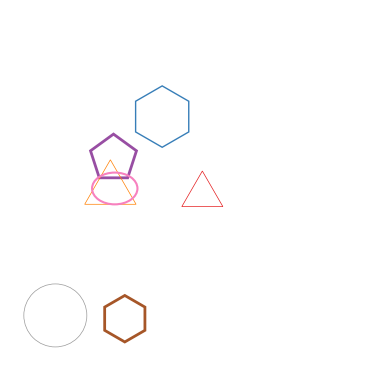[{"shape": "triangle", "thickness": 0.5, "radius": 0.31, "center": [0.526, 0.494]}, {"shape": "hexagon", "thickness": 1, "radius": 0.4, "center": [0.421, 0.697]}, {"shape": "pentagon", "thickness": 2, "radius": 0.31, "center": [0.295, 0.589]}, {"shape": "triangle", "thickness": 0.5, "radius": 0.39, "center": [0.287, 0.508]}, {"shape": "hexagon", "thickness": 2, "radius": 0.3, "center": [0.324, 0.172]}, {"shape": "oval", "thickness": 1.5, "radius": 0.29, "center": [0.298, 0.51]}, {"shape": "circle", "thickness": 0.5, "radius": 0.41, "center": [0.144, 0.181]}]